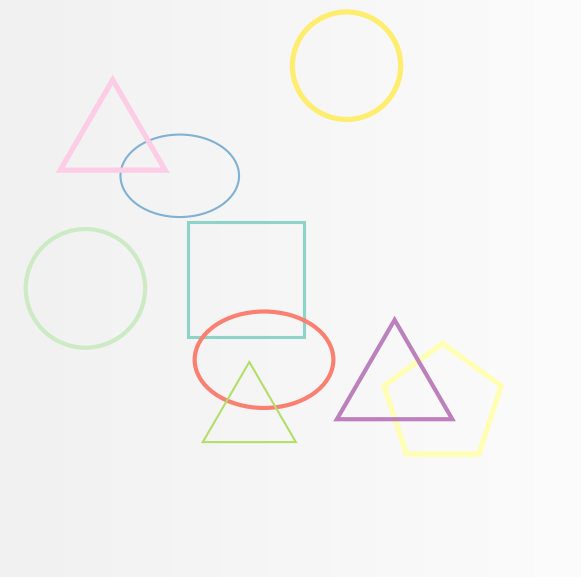[{"shape": "square", "thickness": 1.5, "radius": 0.5, "center": [0.423, 0.515]}, {"shape": "pentagon", "thickness": 2.5, "radius": 0.53, "center": [0.761, 0.298]}, {"shape": "oval", "thickness": 2, "radius": 0.6, "center": [0.454, 0.376]}, {"shape": "oval", "thickness": 1, "radius": 0.51, "center": [0.309, 0.695]}, {"shape": "triangle", "thickness": 1, "radius": 0.46, "center": [0.429, 0.28]}, {"shape": "triangle", "thickness": 2.5, "radius": 0.52, "center": [0.194, 0.757]}, {"shape": "triangle", "thickness": 2, "radius": 0.57, "center": [0.679, 0.331]}, {"shape": "circle", "thickness": 2, "radius": 0.51, "center": [0.147, 0.5]}, {"shape": "circle", "thickness": 2.5, "radius": 0.47, "center": [0.596, 0.885]}]